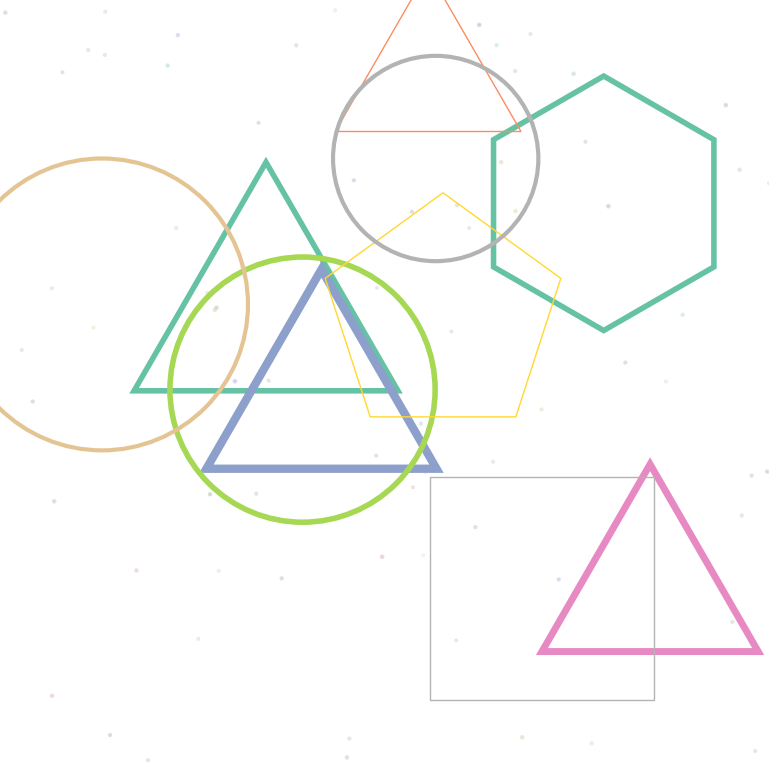[{"shape": "hexagon", "thickness": 2, "radius": 0.83, "center": [0.784, 0.736]}, {"shape": "triangle", "thickness": 2, "radius": 0.99, "center": [0.345, 0.591]}, {"shape": "triangle", "thickness": 0.5, "radius": 0.7, "center": [0.556, 0.899]}, {"shape": "triangle", "thickness": 3, "radius": 0.86, "center": [0.417, 0.478]}, {"shape": "triangle", "thickness": 2.5, "radius": 0.81, "center": [0.844, 0.235]}, {"shape": "circle", "thickness": 2, "radius": 0.86, "center": [0.393, 0.494]}, {"shape": "pentagon", "thickness": 0.5, "radius": 0.8, "center": [0.575, 0.589]}, {"shape": "circle", "thickness": 1.5, "radius": 0.95, "center": [0.132, 0.605]}, {"shape": "circle", "thickness": 1.5, "radius": 0.67, "center": [0.566, 0.794]}, {"shape": "square", "thickness": 0.5, "radius": 0.73, "center": [0.704, 0.235]}]